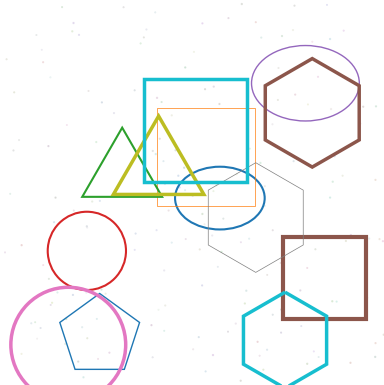[{"shape": "pentagon", "thickness": 1, "radius": 0.54, "center": [0.259, 0.129]}, {"shape": "oval", "thickness": 1.5, "radius": 0.58, "center": [0.571, 0.485]}, {"shape": "square", "thickness": 0.5, "radius": 0.64, "center": [0.535, 0.592]}, {"shape": "triangle", "thickness": 1.5, "radius": 0.6, "center": [0.317, 0.549]}, {"shape": "circle", "thickness": 1.5, "radius": 0.51, "center": [0.226, 0.348]}, {"shape": "oval", "thickness": 1, "radius": 0.7, "center": [0.793, 0.784]}, {"shape": "square", "thickness": 3, "radius": 0.54, "center": [0.843, 0.278]}, {"shape": "hexagon", "thickness": 2.5, "radius": 0.7, "center": [0.811, 0.707]}, {"shape": "circle", "thickness": 2.5, "radius": 0.75, "center": [0.177, 0.105]}, {"shape": "hexagon", "thickness": 0.5, "radius": 0.71, "center": [0.664, 0.435]}, {"shape": "triangle", "thickness": 2.5, "radius": 0.68, "center": [0.412, 0.563]}, {"shape": "hexagon", "thickness": 2.5, "radius": 0.62, "center": [0.74, 0.116]}, {"shape": "square", "thickness": 2.5, "radius": 0.67, "center": [0.508, 0.661]}]